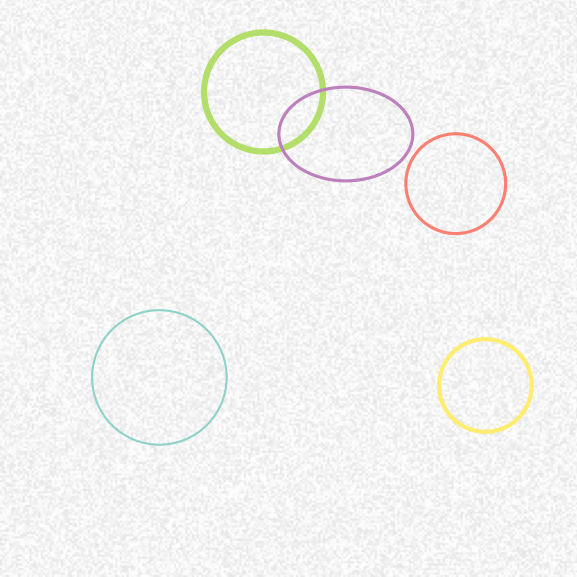[{"shape": "circle", "thickness": 1, "radius": 0.58, "center": [0.276, 0.346]}, {"shape": "circle", "thickness": 1.5, "radius": 0.43, "center": [0.789, 0.681]}, {"shape": "circle", "thickness": 3, "radius": 0.52, "center": [0.456, 0.84]}, {"shape": "oval", "thickness": 1.5, "radius": 0.58, "center": [0.599, 0.767]}, {"shape": "circle", "thickness": 2, "radius": 0.4, "center": [0.841, 0.332]}]